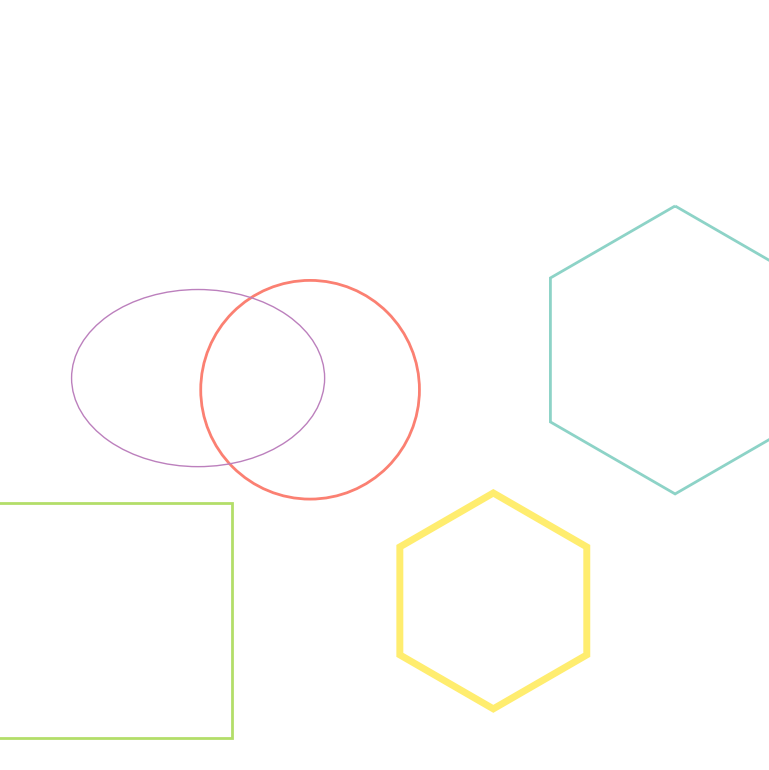[{"shape": "hexagon", "thickness": 1, "radius": 0.93, "center": [0.877, 0.546]}, {"shape": "circle", "thickness": 1, "radius": 0.71, "center": [0.403, 0.494]}, {"shape": "square", "thickness": 1, "radius": 0.76, "center": [0.149, 0.195]}, {"shape": "oval", "thickness": 0.5, "radius": 0.82, "center": [0.257, 0.509]}, {"shape": "hexagon", "thickness": 2.5, "radius": 0.7, "center": [0.641, 0.22]}]